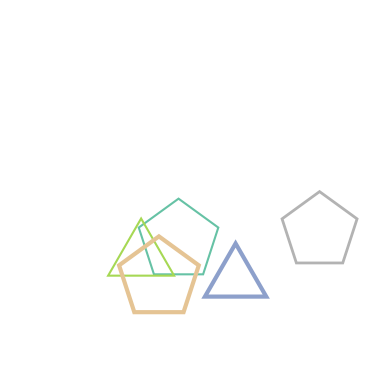[{"shape": "pentagon", "thickness": 1.5, "radius": 0.54, "center": [0.464, 0.375]}, {"shape": "triangle", "thickness": 3, "radius": 0.46, "center": [0.612, 0.276]}, {"shape": "triangle", "thickness": 1.5, "radius": 0.49, "center": [0.367, 0.333]}, {"shape": "pentagon", "thickness": 3, "radius": 0.54, "center": [0.413, 0.277]}, {"shape": "pentagon", "thickness": 2, "radius": 0.51, "center": [0.83, 0.4]}]